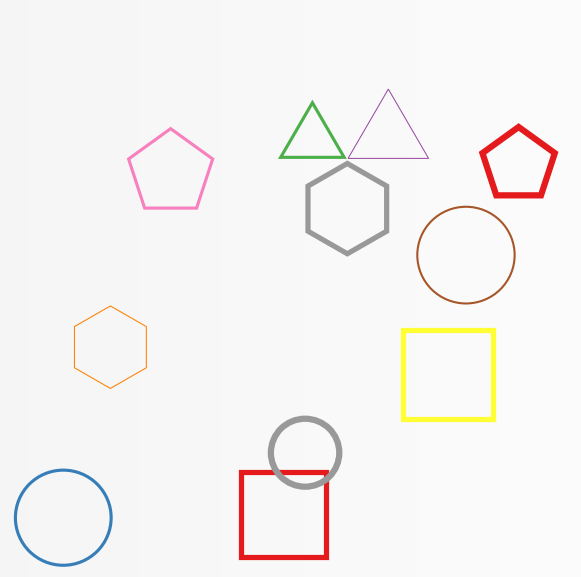[{"shape": "pentagon", "thickness": 3, "radius": 0.33, "center": [0.892, 0.714]}, {"shape": "square", "thickness": 2.5, "radius": 0.37, "center": [0.488, 0.109]}, {"shape": "circle", "thickness": 1.5, "radius": 0.41, "center": [0.109, 0.103]}, {"shape": "triangle", "thickness": 1.5, "radius": 0.32, "center": [0.537, 0.758]}, {"shape": "triangle", "thickness": 0.5, "radius": 0.4, "center": [0.668, 0.765]}, {"shape": "hexagon", "thickness": 0.5, "radius": 0.36, "center": [0.19, 0.398]}, {"shape": "square", "thickness": 2.5, "radius": 0.39, "center": [0.771, 0.35]}, {"shape": "circle", "thickness": 1, "radius": 0.42, "center": [0.802, 0.557]}, {"shape": "pentagon", "thickness": 1.5, "radius": 0.38, "center": [0.294, 0.7]}, {"shape": "hexagon", "thickness": 2.5, "radius": 0.39, "center": [0.598, 0.638]}, {"shape": "circle", "thickness": 3, "radius": 0.29, "center": [0.525, 0.215]}]